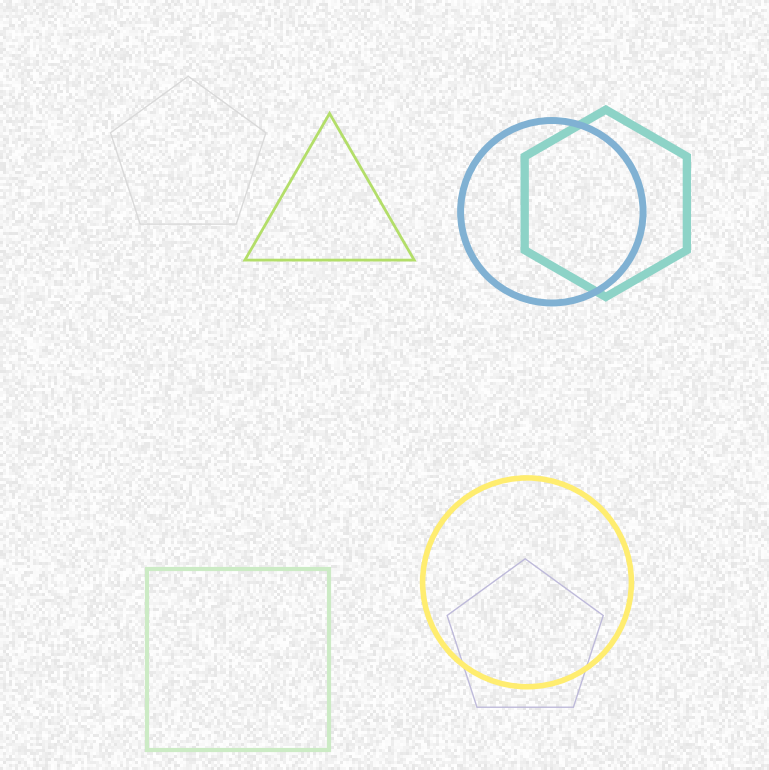[{"shape": "hexagon", "thickness": 3, "radius": 0.61, "center": [0.787, 0.736]}, {"shape": "pentagon", "thickness": 0.5, "radius": 0.53, "center": [0.682, 0.168]}, {"shape": "circle", "thickness": 2.5, "radius": 0.59, "center": [0.717, 0.725]}, {"shape": "triangle", "thickness": 1, "radius": 0.63, "center": [0.428, 0.726]}, {"shape": "pentagon", "thickness": 0.5, "radius": 0.53, "center": [0.244, 0.795]}, {"shape": "square", "thickness": 1.5, "radius": 0.59, "center": [0.309, 0.143]}, {"shape": "circle", "thickness": 2, "radius": 0.68, "center": [0.684, 0.244]}]